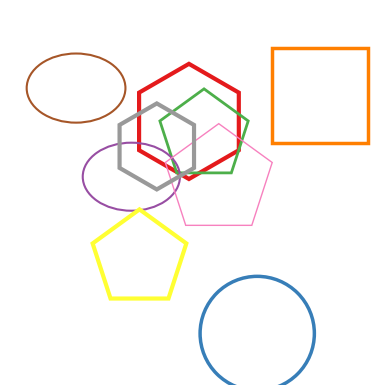[{"shape": "hexagon", "thickness": 3, "radius": 0.75, "center": [0.491, 0.685]}, {"shape": "circle", "thickness": 2.5, "radius": 0.74, "center": [0.668, 0.134]}, {"shape": "pentagon", "thickness": 2, "radius": 0.6, "center": [0.53, 0.649]}, {"shape": "oval", "thickness": 1.5, "radius": 0.63, "center": [0.341, 0.541]}, {"shape": "square", "thickness": 2.5, "radius": 0.62, "center": [0.831, 0.752]}, {"shape": "pentagon", "thickness": 3, "radius": 0.64, "center": [0.362, 0.328]}, {"shape": "oval", "thickness": 1.5, "radius": 0.64, "center": [0.198, 0.771]}, {"shape": "pentagon", "thickness": 1, "radius": 0.73, "center": [0.568, 0.533]}, {"shape": "hexagon", "thickness": 3, "radius": 0.56, "center": [0.407, 0.62]}]